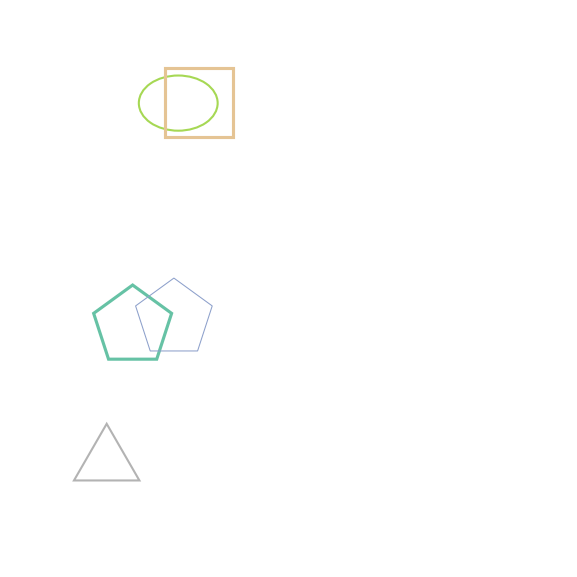[{"shape": "pentagon", "thickness": 1.5, "radius": 0.35, "center": [0.23, 0.435]}, {"shape": "pentagon", "thickness": 0.5, "radius": 0.35, "center": [0.301, 0.448]}, {"shape": "oval", "thickness": 1, "radius": 0.34, "center": [0.309, 0.821]}, {"shape": "square", "thickness": 1.5, "radius": 0.3, "center": [0.345, 0.822]}, {"shape": "triangle", "thickness": 1, "radius": 0.33, "center": [0.185, 0.2]}]